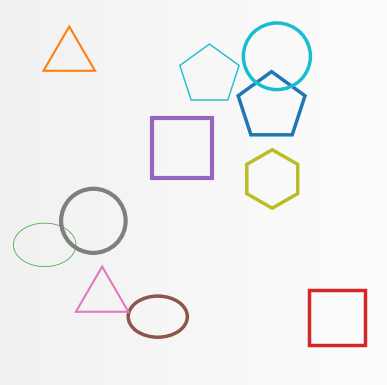[{"shape": "pentagon", "thickness": 2.5, "radius": 0.45, "center": [0.701, 0.723]}, {"shape": "triangle", "thickness": 1.5, "radius": 0.38, "center": [0.179, 0.854]}, {"shape": "oval", "thickness": 0.5, "radius": 0.4, "center": [0.115, 0.364]}, {"shape": "square", "thickness": 2.5, "radius": 0.36, "center": [0.869, 0.175]}, {"shape": "square", "thickness": 3, "radius": 0.39, "center": [0.47, 0.617]}, {"shape": "oval", "thickness": 2.5, "radius": 0.38, "center": [0.407, 0.178]}, {"shape": "triangle", "thickness": 1.5, "radius": 0.39, "center": [0.264, 0.229]}, {"shape": "circle", "thickness": 3, "radius": 0.42, "center": [0.241, 0.426]}, {"shape": "hexagon", "thickness": 2.5, "radius": 0.38, "center": [0.703, 0.535]}, {"shape": "circle", "thickness": 2.5, "radius": 0.43, "center": [0.715, 0.854]}, {"shape": "pentagon", "thickness": 1, "radius": 0.4, "center": [0.541, 0.805]}]